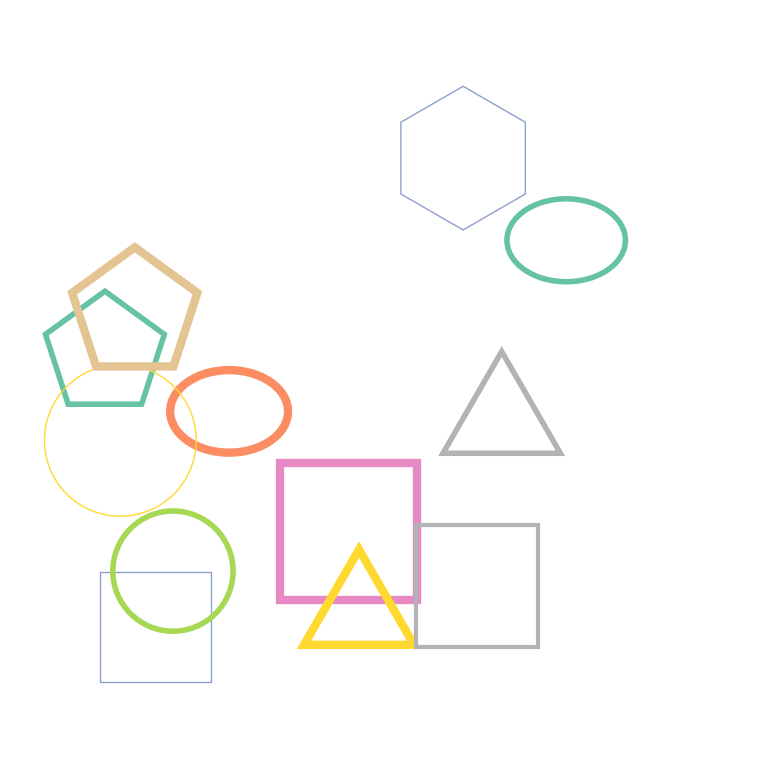[{"shape": "oval", "thickness": 2, "radius": 0.38, "center": [0.735, 0.688]}, {"shape": "pentagon", "thickness": 2, "radius": 0.41, "center": [0.136, 0.541]}, {"shape": "oval", "thickness": 3, "radius": 0.38, "center": [0.298, 0.466]}, {"shape": "square", "thickness": 0.5, "radius": 0.36, "center": [0.202, 0.186]}, {"shape": "hexagon", "thickness": 0.5, "radius": 0.47, "center": [0.601, 0.795]}, {"shape": "square", "thickness": 3, "radius": 0.44, "center": [0.452, 0.31]}, {"shape": "circle", "thickness": 2, "radius": 0.39, "center": [0.225, 0.258]}, {"shape": "circle", "thickness": 0.5, "radius": 0.49, "center": [0.156, 0.428]}, {"shape": "triangle", "thickness": 3, "radius": 0.41, "center": [0.466, 0.204]}, {"shape": "pentagon", "thickness": 3, "radius": 0.43, "center": [0.175, 0.593]}, {"shape": "triangle", "thickness": 2, "radius": 0.44, "center": [0.652, 0.455]}, {"shape": "square", "thickness": 1.5, "radius": 0.4, "center": [0.619, 0.239]}]